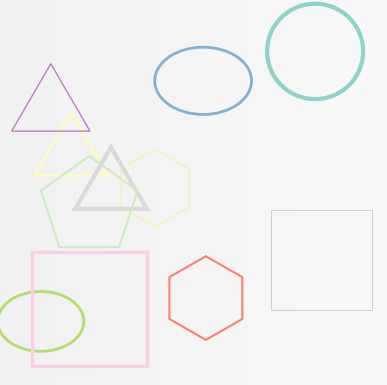[{"shape": "circle", "thickness": 3, "radius": 0.62, "center": [0.813, 0.866]}, {"shape": "triangle", "thickness": 1.5, "radius": 0.54, "center": [0.183, 0.599]}, {"shape": "square", "thickness": 0.5, "radius": 0.65, "center": [0.829, 0.325]}, {"shape": "hexagon", "thickness": 1.5, "radius": 0.54, "center": [0.531, 0.226]}, {"shape": "oval", "thickness": 2, "radius": 0.62, "center": [0.524, 0.79]}, {"shape": "oval", "thickness": 2, "radius": 0.56, "center": [0.105, 0.165]}, {"shape": "square", "thickness": 2.5, "radius": 0.74, "center": [0.231, 0.198]}, {"shape": "triangle", "thickness": 3, "radius": 0.53, "center": [0.286, 0.511]}, {"shape": "triangle", "thickness": 1, "radius": 0.58, "center": [0.131, 0.718]}, {"shape": "pentagon", "thickness": 1.5, "radius": 0.66, "center": [0.23, 0.464]}, {"shape": "hexagon", "thickness": 0.5, "radius": 0.5, "center": [0.4, 0.512]}]